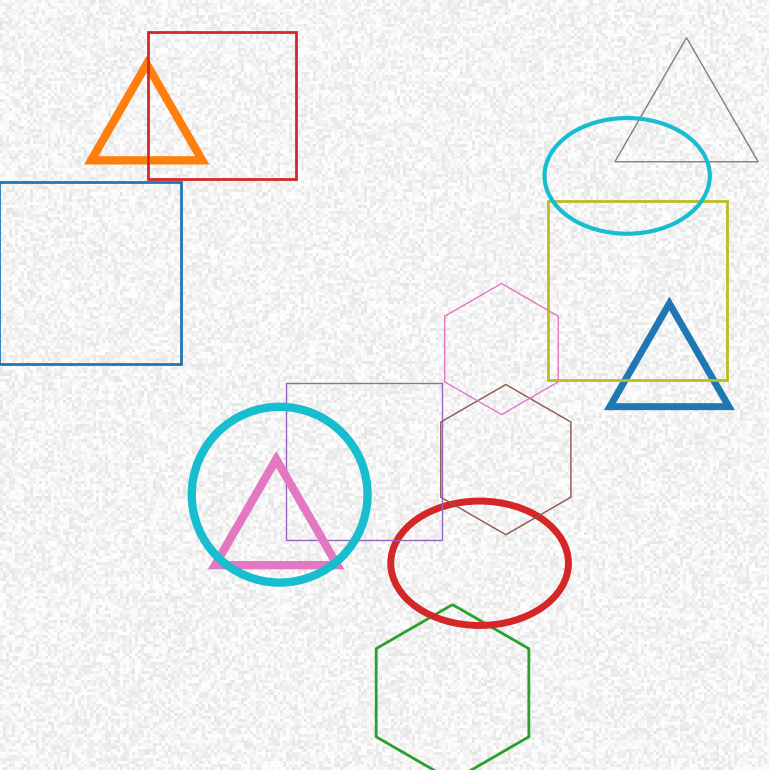[{"shape": "square", "thickness": 1, "radius": 0.59, "center": [0.117, 0.646]}, {"shape": "triangle", "thickness": 2.5, "radius": 0.45, "center": [0.869, 0.516]}, {"shape": "triangle", "thickness": 3, "radius": 0.42, "center": [0.19, 0.833]}, {"shape": "hexagon", "thickness": 1, "radius": 0.57, "center": [0.588, 0.1]}, {"shape": "square", "thickness": 1, "radius": 0.48, "center": [0.288, 0.863]}, {"shape": "oval", "thickness": 2.5, "radius": 0.58, "center": [0.623, 0.268]}, {"shape": "square", "thickness": 0.5, "radius": 0.51, "center": [0.473, 0.401]}, {"shape": "hexagon", "thickness": 0.5, "radius": 0.49, "center": [0.657, 0.403]}, {"shape": "triangle", "thickness": 3, "radius": 0.46, "center": [0.359, 0.312]}, {"shape": "hexagon", "thickness": 0.5, "radius": 0.43, "center": [0.651, 0.547]}, {"shape": "triangle", "thickness": 0.5, "radius": 0.54, "center": [0.892, 0.844]}, {"shape": "square", "thickness": 1, "radius": 0.58, "center": [0.827, 0.623]}, {"shape": "circle", "thickness": 3, "radius": 0.57, "center": [0.363, 0.358]}, {"shape": "oval", "thickness": 1.5, "radius": 0.54, "center": [0.814, 0.772]}]